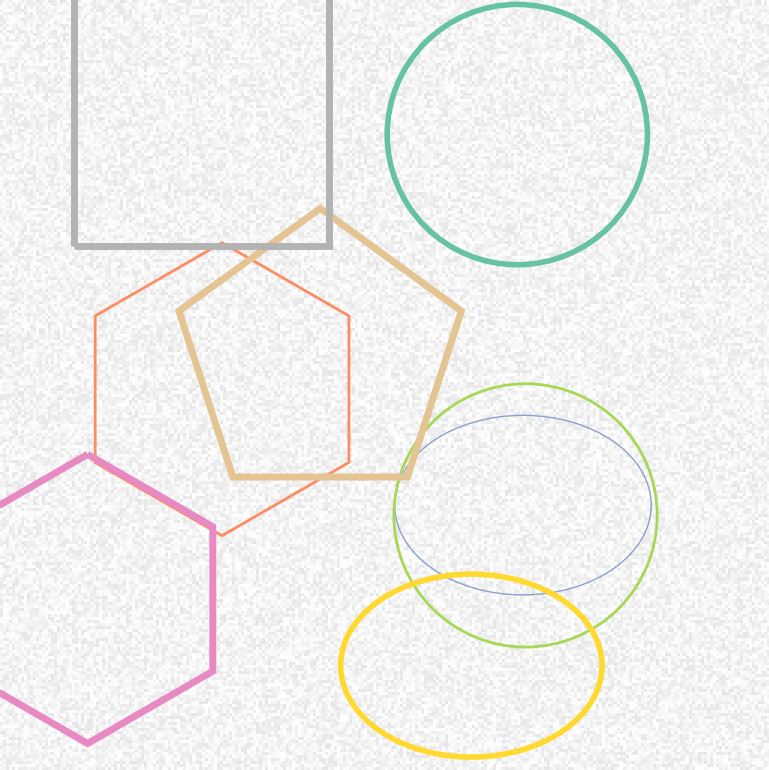[{"shape": "circle", "thickness": 2, "radius": 0.85, "center": [0.672, 0.825]}, {"shape": "hexagon", "thickness": 1, "radius": 0.95, "center": [0.288, 0.495]}, {"shape": "oval", "thickness": 0.5, "radius": 0.83, "center": [0.679, 0.344]}, {"shape": "hexagon", "thickness": 2.5, "radius": 0.94, "center": [0.114, 0.222]}, {"shape": "circle", "thickness": 1, "radius": 0.85, "center": [0.682, 0.331]}, {"shape": "oval", "thickness": 2, "radius": 0.85, "center": [0.612, 0.136]}, {"shape": "pentagon", "thickness": 2.5, "radius": 0.96, "center": [0.416, 0.536]}, {"shape": "square", "thickness": 2.5, "radius": 0.83, "center": [0.261, 0.846]}]